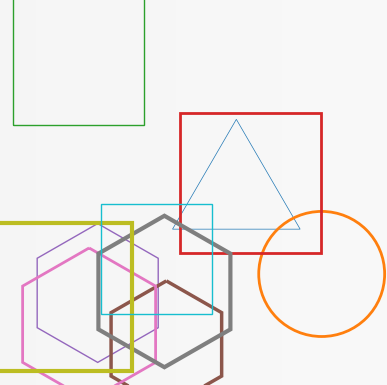[{"shape": "triangle", "thickness": 0.5, "radius": 0.95, "center": [0.61, 0.5]}, {"shape": "circle", "thickness": 2, "radius": 0.81, "center": [0.83, 0.288]}, {"shape": "square", "thickness": 1, "radius": 0.85, "center": [0.202, 0.844]}, {"shape": "square", "thickness": 2, "radius": 0.91, "center": [0.646, 0.525]}, {"shape": "hexagon", "thickness": 1, "radius": 0.9, "center": [0.252, 0.239]}, {"shape": "hexagon", "thickness": 2.5, "radius": 0.82, "center": [0.429, 0.106]}, {"shape": "hexagon", "thickness": 2, "radius": 0.99, "center": [0.23, 0.158]}, {"shape": "hexagon", "thickness": 3, "radius": 0.98, "center": [0.424, 0.243]}, {"shape": "square", "thickness": 3, "radius": 0.96, "center": [0.148, 0.229]}, {"shape": "square", "thickness": 1, "radius": 0.72, "center": [0.404, 0.327]}]